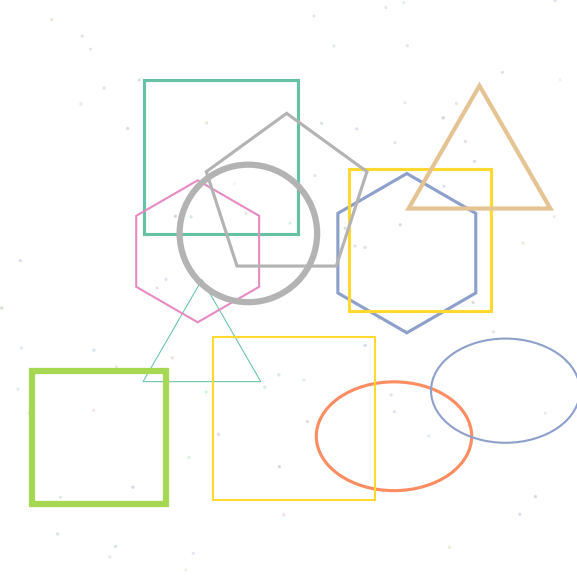[{"shape": "triangle", "thickness": 0.5, "radius": 0.59, "center": [0.35, 0.397]}, {"shape": "square", "thickness": 1.5, "radius": 0.67, "center": [0.382, 0.727]}, {"shape": "oval", "thickness": 1.5, "radius": 0.67, "center": [0.682, 0.244]}, {"shape": "oval", "thickness": 1, "radius": 0.64, "center": [0.875, 0.323]}, {"shape": "hexagon", "thickness": 1.5, "radius": 0.69, "center": [0.704, 0.561]}, {"shape": "hexagon", "thickness": 1, "radius": 0.61, "center": [0.342, 0.564]}, {"shape": "square", "thickness": 3, "radius": 0.58, "center": [0.171, 0.241]}, {"shape": "square", "thickness": 1.5, "radius": 0.61, "center": [0.727, 0.583]}, {"shape": "square", "thickness": 1, "radius": 0.7, "center": [0.509, 0.275]}, {"shape": "triangle", "thickness": 2, "radius": 0.71, "center": [0.83, 0.709]}, {"shape": "pentagon", "thickness": 1.5, "radius": 0.73, "center": [0.496, 0.657]}, {"shape": "circle", "thickness": 3, "radius": 0.6, "center": [0.43, 0.595]}]